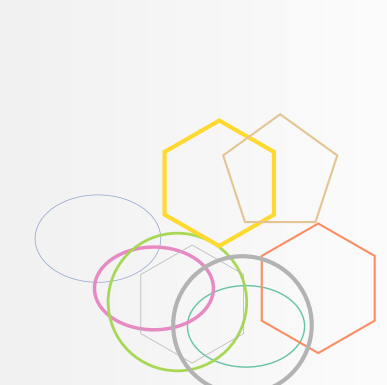[{"shape": "oval", "thickness": 1, "radius": 0.76, "center": [0.635, 0.152]}, {"shape": "hexagon", "thickness": 1.5, "radius": 0.84, "center": [0.821, 0.251]}, {"shape": "oval", "thickness": 0.5, "radius": 0.81, "center": [0.253, 0.38]}, {"shape": "oval", "thickness": 2.5, "radius": 0.77, "center": [0.397, 0.251]}, {"shape": "circle", "thickness": 2, "radius": 0.89, "center": [0.458, 0.216]}, {"shape": "hexagon", "thickness": 3, "radius": 0.81, "center": [0.566, 0.524]}, {"shape": "pentagon", "thickness": 1.5, "radius": 0.77, "center": [0.723, 0.548]}, {"shape": "circle", "thickness": 3, "radius": 0.89, "center": [0.626, 0.156]}, {"shape": "hexagon", "thickness": 0.5, "radius": 0.77, "center": [0.496, 0.21]}]